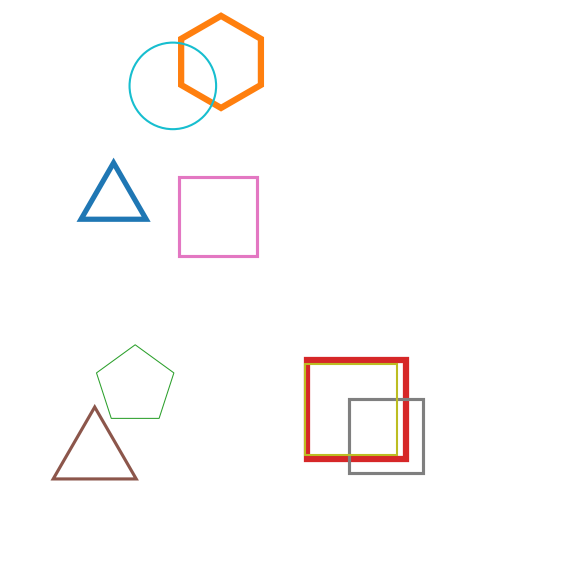[{"shape": "triangle", "thickness": 2.5, "radius": 0.33, "center": [0.197, 0.652]}, {"shape": "hexagon", "thickness": 3, "radius": 0.4, "center": [0.383, 0.892]}, {"shape": "pentagon", "thickness": 0.5, "radius": 0.35, "center": [0.234, 0.332]}, {"shape": "square", "thickness": 3, "radius": 0.43, "center": [0.617, 0.29]}, {"shape": "triangle", "thickness": 1.5, "radius": 0.41, "center": [0.164, 0.211]}, {"shape": "square", "thickness": 1.5, "radius": 0.34, "center": [0.378, 0.624]}, {"shape": "square", "thickness": 1.5, "radius": 0.32, "center": [0.668, 0.244]}, {"shape": "square", "thickness": 1, "radius": 0.4, "center": [0.608, 0.29]}, {"shape": "circle", "thickness": 1, "radius": 0.37, "center": [0.299, 0.85]}]